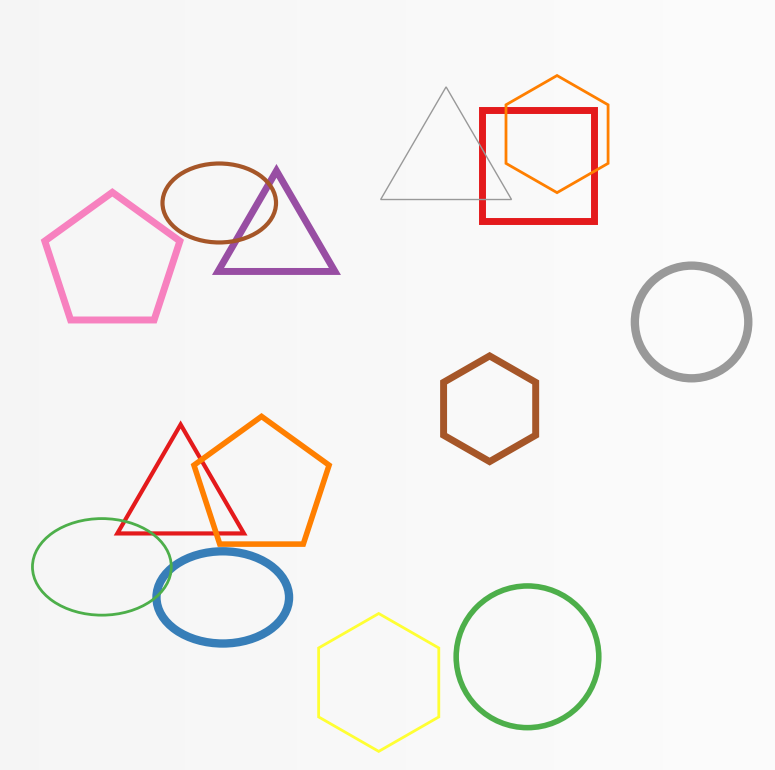[{"shape": "square", "thickness": 2.5, "radius": 0.36, "center": [0.694, 0.785]}, {"shape": "triangle", "thickness": 1.5, "radius": 0.47, "center": [0.233, 0.354]}, {"shape": "oval", "thickness": 3, "radius": 0.43, "center": [0.287, 0.224]}, {"shape": "oval", "thickness": 1, "radius": 0.45, "center": [0.131, 0.264]}, {"shape": "circle", "thickness": 2, "radius": 0.46, "center": [0.681, 0.147]}, {"shape": "triangle", "thickness": 2.5, "radius": 0.44, "center": [0.357, 0.691]}, {"shape": "hexagon", "thickness": 1, "radius": 0.38, "center": [0.719, 0.826]}, {"shape": "pentagon", "thickness": 2, "radius": 0.46, "center": [0.337, 0.368]}, {"shape": "hexagon", "thickness": 1, "radius": 0.45, "center": [0.489, 0.114]}, {"shape": "hexagon", "thickness": 2.5, "radius": 0.34, "center": [0.632, 0.469]}, {"shape": "oval", "thickness": 1.5, "radius": 0.37, "center": [0.283, 0.736]}, {"shape": "pentagon", "thickness": 2.5, "radius": 0.46, "center": [0.145, 0.659]}, {"shape": "triangle", "thickness": 0.5, "radius": 0.49, "center": [0.576, 0.79]}, {"shape": "circle", "thickness": 3, "radius": 0.37, "center": [0.892, 0.582]}]